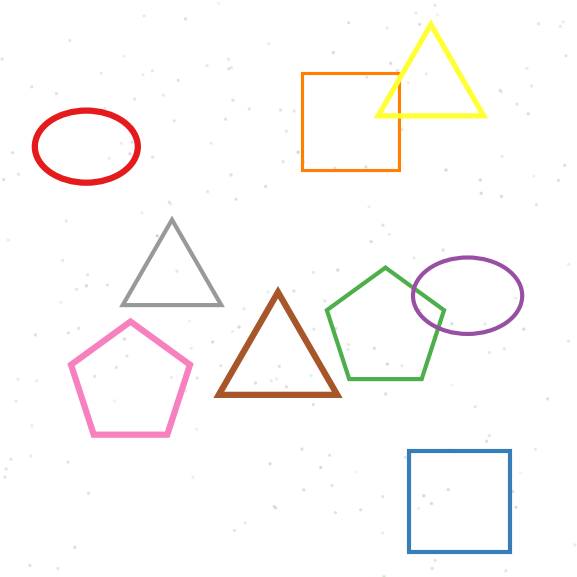[{"shape": "oval", "thickness": 3, "radius": 0.45, "center": [0.149, 0.745]}, {"shape": "square", "thickness": 2, "radius": 0.44, "center": [0.796, 0.13]}, {"shape": "pentagon", "thickness": 2, "radius": 0.53, "center": [0.667, 0.429]}, {"shape": "oval", "thickness": 2, "radius": 0.47, "center": [0.81, 0.487]}, {"shape": "square", "thickness": 1.5, "radius": 0.42, "center": [0.606, 0.789]}, {"shape": "triangle", "thickness": 2.5, "radius": 0.53, "center": [0.746, 0.851]}, {"shape": "triangle", "thickness": 3, "radius": 0.59, "center": [0.481, 0.375]}, {"shape": "pentagon", "thickness": 3, "radius": 0.54, "center": [0.226, 0.334]}, {"shape": "triangle", "thickness": 2, "radius": 0.49, "center": [0.298, 0.52]}]